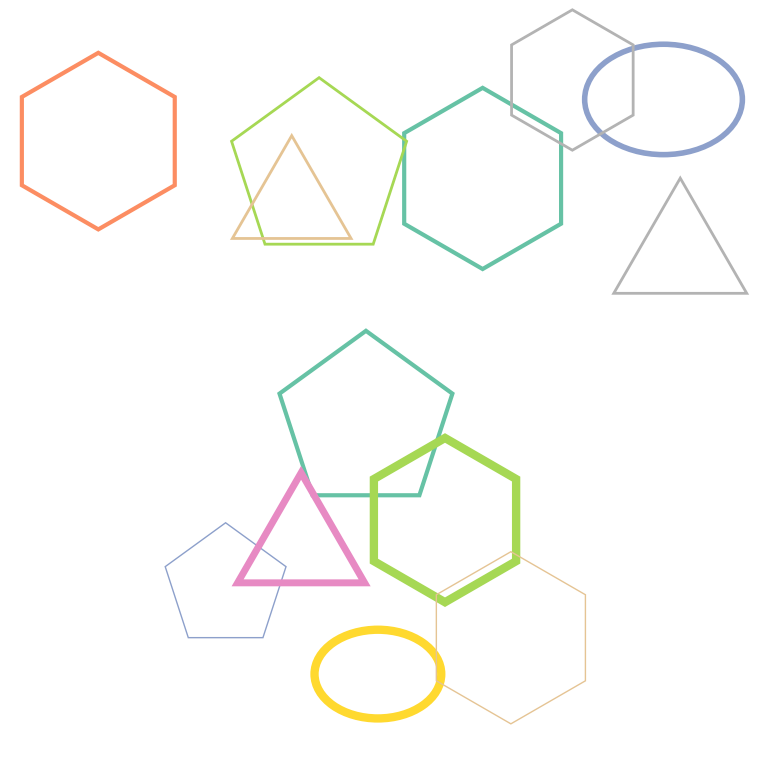[{"shape": "pentagon", "thickness": 1.5, "radius": 0.59, "center": [0.475, 0.452]}, {"shape": "hexagon", "thickness": 1.5, "radius": 0.59, "center": [0.627, 0.768]}, {"shape": "hexagon", "thickness": 1.5, "radius": 0.57, "center": [0.128, 0.817]}, {"shape": "pentagon", "thickness": 0.5, "radius": 0.41, "center": [0.293, 0.239]}, {"shape": "oval", "thickness": 2, "radius": 0.51, "center": [0.862, 0.871]}, {"shape": "triangle", "thickness": 2.5, "radius": 0.48, "center": [0.391, 0.291]}, {"shape": "pentagon", "thickness": 1, "radius": 0.6, "center": [0.414, 0.78]}, {"shape": "hexagon", "thickness": 3, "radius": 0.53, "center": [0.578, 0.325]}, {"shape": "oval", "thickness": 3, "radius": 0.41, "center": [0.491, 0.125]}, {"shape": "hexagon", "thickness": 0.5, "radius": 0.56, "center": [0.663, 0.172]}, {"shape": "triangle", "thickness": 1, "radius": 0.45, "center": [0.379, 0.735]}, {"shape": "triangle", "thickness": 1, "radius": 0.5, "center": [0.883, 0.669]}, {"shape": "hexagon", "thickness": 1, "radius": 0.46, "center": [0.743, 0.896]}]